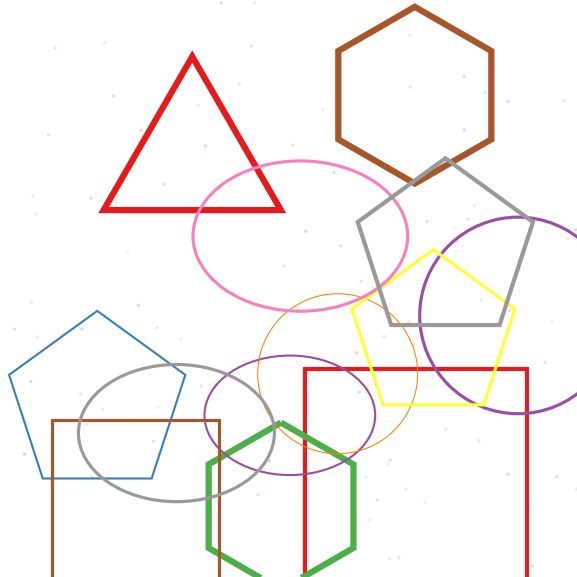[{"shape": "triangle", "thickness": 3, "radius": 0.89, "center": [0.333, 0.724]}, {"shape": "square", "thickness": 2, "radius": 0.96, "center": [0.72, 0.167]}, {"shape": "pentagon", "thickness": 1, "radius": 0.8, "center": [0.168, 0.3]}, {"shape": "hexagon", "thickness": 3, "radius": 0.72, "center": [0.487, 0.123]}, {"shape": "oval", "thickness": 1, "radius": 0.74, "center": [0.502, 0.28]}, {"shape": "circle", "thickness": 1.5, "radius": 0.85, "center": [0.897, 0.453]}, {"shape": "circle", "thickness": 0.5, "radius": 0.69, "center": [0.585, 0.352]}, {"shape": "pentagon", "thickness": 1.5, "radius": 0.74, "center": [0.75, 0.418]}, {"shape": "square", "thickness": 1.5, "radius": 0.72, "center": [0.234, 0.128]}, {"shape": "hexagon", "thickness": 3, "radius": 0.76, "center": [0.718, 0.834]}, {"shape": "oval", "thickness": 1.5, "radius": 0.93, "center": [0.52, 0.59]}, {"shape": "pentagon", "thickness": 2, "radius": 0.8, "center": [0.771, 0.565]}, {"shape": "oval", "thickness": 1.5, "radius": 0.85, "center": [0.305, 0.249]}]